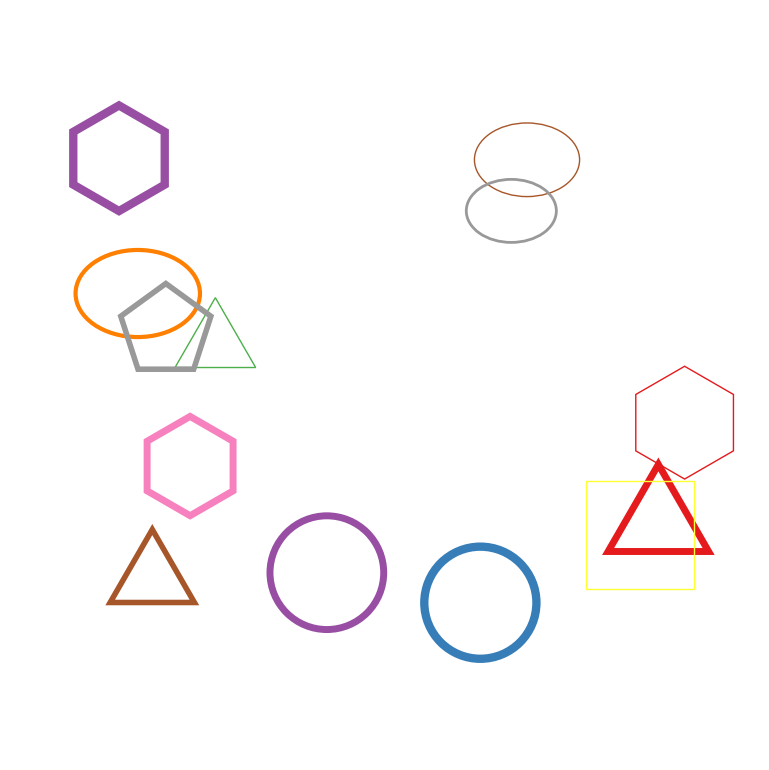[{"shape": "hexagon", "thickness": 0.5, "radius": 0.37, "center": [0.889, 0.451]}, {"shape": "triangle", "thickness": 2.5, "radius": 0.38, "center": [0.855, 0.321]}, {"shape": "circle", "thickness": 3, "radius": 0.36, "center": [0.624, 0.217]}, {"shape": "triangle", "thickness": 0.5, "radius": 0.3, "center": [0.28, 0.553]}, {"shape": "circle", "thickness": 2.5, "radius": 0.37, "center": [0.424, 0.256]}, {"shape": "hexagon", "thickness": 3, "radius": 0.34, "center": [0.155, 0.794]}, {"shape": "oval", "thickness": 1.5, "radius": 0.4, "center": [0.179, 0.619]}, {"shape": "square", "thickness": 0.5, "radius": 0.35, "center": [0.832, 0.305]}, {"shape": "triangle", "thickness": 2, "radius": 0.32, "center": [0.198, 0.249]}, {"shape": "oval", "thickness": 0.5, "radius": 0.34, "center": [0.684, 0.792]}, {"shape": "hexagon", "thickness": 2.5, "radius": 0.32, "center": [0.247, 0.395]}, {"shape": "oval", "thickness": 1, "radius": 0.29, "center": [0.664, 0.726]}, {"shape": "pentagon", "thickness": 2, "radius": 0.31, "center": [0.215, 0.57]}]